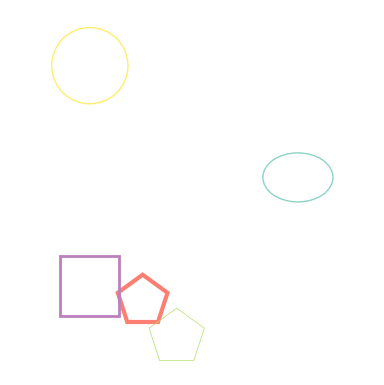[{"shape": "oval", "thickness": 1, "radius": 0.46, "center": [0.774, 0.539]}, {"shape": "pentagon", "thickness": 3, "radius": 0.34, "center": [0.371, 0.219]}, {"shape": "pentagon", "thickness": 0.5, "radius": 0.38, "center": [0.459, 0.124]}, {"shape": "square", "thickness": 2, "radius": 0.39, "center": [0.232, 0.258]}, {"shape": "circle", "thickness": 1, "radius": 0.5, "center": [0.233, 0.829]}]